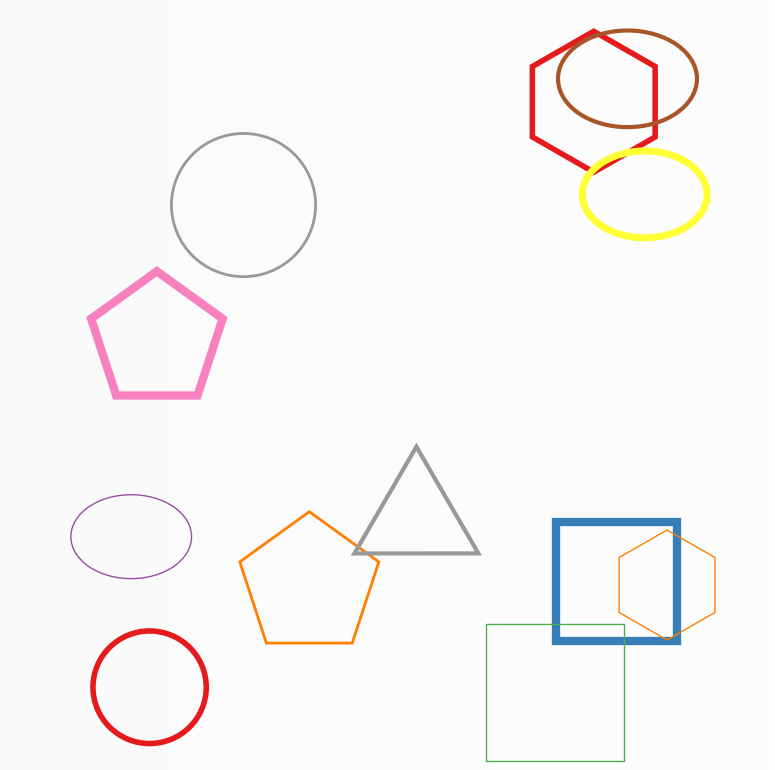[{"shape": "hexagon", "thickness": 2, "radius": 0.46, "center": [0.766, 0.868]}, {"shape": "circle", "thickness": 2, "radius": 0.37, "center": [0.193, 0.107]}, {"shape": "square", "thickness": 3, "radius": 0.39, "center": [0.796, 0.245]}, {"shape": "square", "thickness": 0.5, "radius": 0.45, "center": [0.716, 0.101]}, {"shape": "oval", "thickness": 0.5, "radius": 0.39, "center": [0.169, 0.303]}, {"shape": "hexagon", "thickness": 0.5, "radius": 0.36, "center": [0.861, 0.24]}, {"shape": "pentagon", "thickness": 1, "radius": 0.47, "center": [0.399, 0.241]}, {"shape": "oval", "thickness": 2.5, "radius": 0.4, "center": [0.832, 0.748]}, {"shape": "oval", "thickness": 1.5, "radius": 0.45, "center": [0.81, 0.898]}, {"shape": "pentagon", "thickness": 3, "radius": 0.45, "center": [0.202, 0.559]}, {"shape": "circle", "thickness": 1, "radius": 0.46, "center": [0.314, 0.734]}, {"shape": "triangle", "thickness": 1.5, "radius": 0.46, "center": [0.537, 0.327]}]